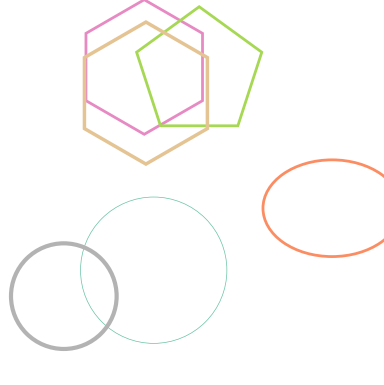[{"shape": "circle", "thickness": 0.5, "radius": 0.95, "center": [0.399, 0.298]}, {"shape": "oval", "thickness": 2, "radius": 0.9, "center": [0.862, 0.459]}, {"shape": "hexagon", "thickness": 2, "radius": 0.87, "center": [0.375, 0.826]}, {"shape": "pentagon", "thickness": 2, "radius": 0.85, "center": [0.517, 0.812]}, {"shape": "hexagon", "thickness": 2.5, "radius": 0.92, "center": [0.379, 0.758]}, {"shape": "circle", "thickness": 3, "radius": 0.69, "center": [0.166, 0.231]}]